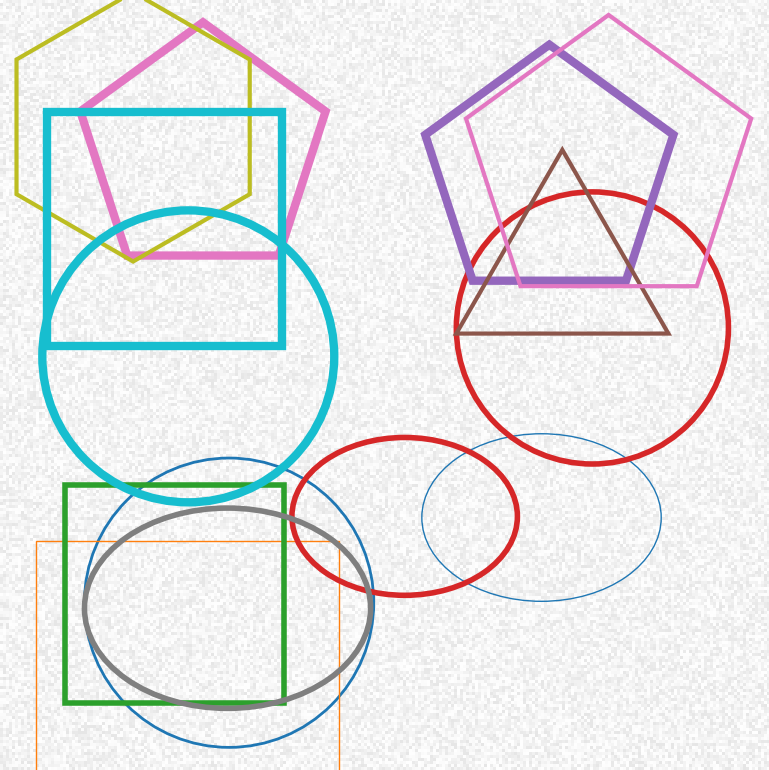[{"shape": "circle", "thickness": 1, "radius": 0.94, "center": [0.297, 0.217]}, {"shape": "oval", "thickness": 0.5, "radius": 0.78, "center": [0.703, 0.328]}, {"shape": "square", "thickness": 0.5, "radius": 0.98, "center": [0.244, 0.101]}, {"shape": "square", "thickness": 2, "radius": 0.71, "center": [0.227, 0.228]}, {"shape": "circle", "thickness": 2, "radius": 0.88, "center": [0.769, 0.574]}, {"shape": "oval", "thickness": 2, "radius": 0.73, "center": [0.526, 0.329]}, {"shape": "pentagon", "thickness": 3, "radius": 0.85, "center": [0.713, 0.773]}, {"shape": "triangle", "thickness": 1.5, "radius": 0.8, "center": [0.73, 0.646]}, {"shape": "pentagon", "thickness": 3, "radius": 0.84, "center": [0.264, 0.804]}, {"shape": "pentagon", "thickness": 1.5, "radius": 0.97, "center": [0.79, 0.786]}, {"shape": "oval", "thickness": 2, "radius": 0.93, "center": [0.296, 0.21]}, {"shape": "hexagon", "thickness": 1.5, "radius": 0.87, "center": [0.173, 0.835]}, {"shape": "circle", "thickness": 3, "radius": 0.95, "center": [0.245, 0.537]}, {"shape": "square", "thickness": 3, "radius": 0.76, "center": [0.214, 0.702]}]